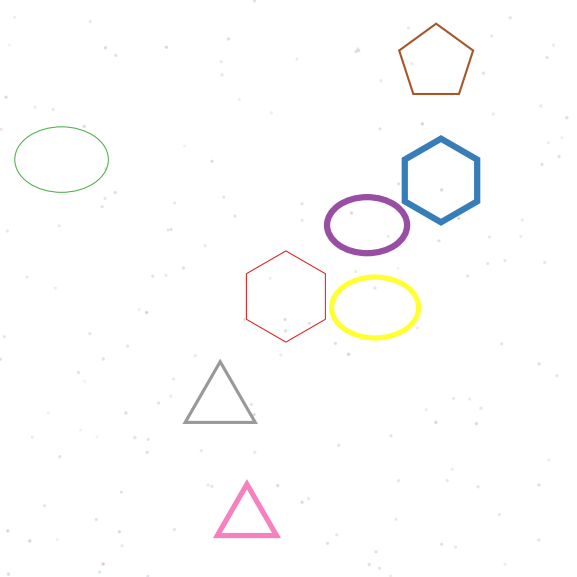[{"shape": "hexagon", "thickness": 0.5, "radius": 0.39, "center": [0.495, 0.486]}, {"shape": "hexagon", "thickness": 3, "radius": 0.36, "center": [0.764, 0.687]}, {"shape": "oval", "thickness": 0.5, "radius": 0.41, "center": [0.107, 0.723]}, {"shape": "oval", "thickness": 3, "radius": 0.35, "center": [0.636, 0.609]}, {"shape": "oval", "thickness": 2.5, "radius": 0.38, "center": [0.65, 0.467]}, {"shape": "pentagon", "thickness": 1, "radius": 0.34, "center": [0.755, 0.891]}, {"shape": "triangle", "thickness": 2.5, "radius": 0.3, "center": [0.428, 0.101]}, {"shape": "triangle", "thickness": 1.5, "radius": 0.35, "center": [0.381, 0.303]}]